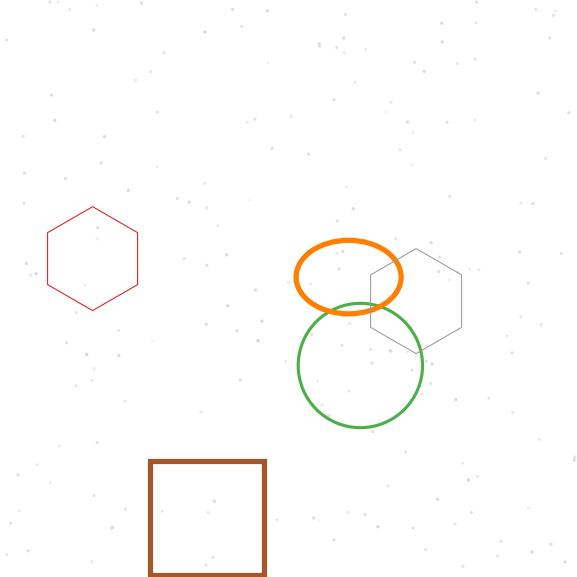[{"shape": "hexagon", "thickness": 0.5, "radius": 0.45, "center": [0.16, 0.551]}, {"shape": "circle", "thickness": 1.5, "radius": 0.54, "center": [0.624, 0.366]}, {"shape": "oval", "thickness": 2.5, "radius": 0.45, "center": [0.604, 0.519]}, {"shape": "square", "thickness": 2.5, "radius": 0.49, "center": [0.359, 0.103]}, {"shape": "hexagon", "thickness": 0.5, "radius": 0.45, "center": [0.721, 0.478]}]